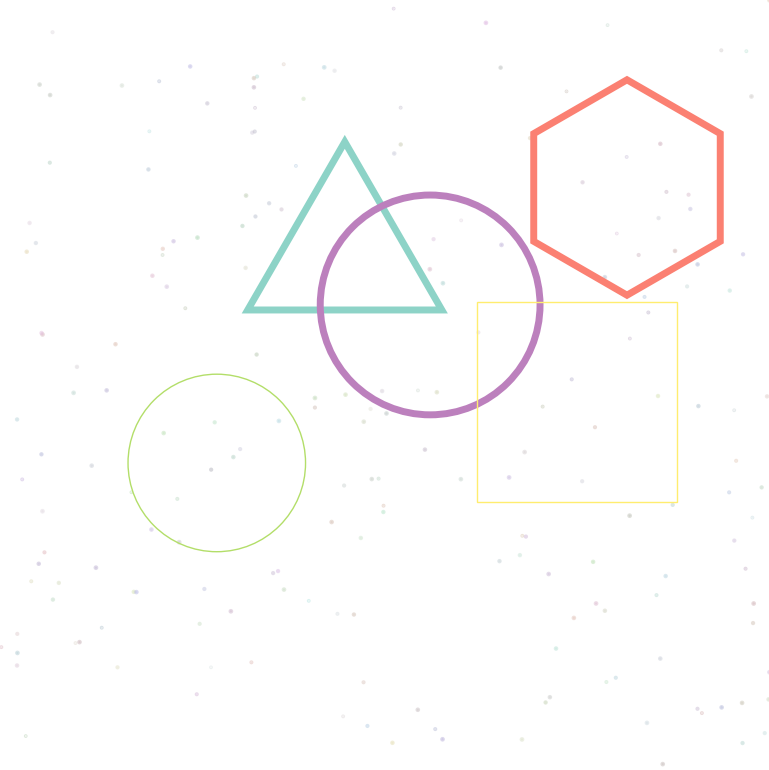[{"shape": "triangle", "thickness": 2.5, "radius": 0.73, "center": [0.448, 0.67]}, {"shape": "hexagon", "thickness": 2.5, "radius": 0.7, "center": [0.814, 0.756]}, {"shape": "circle", "thickness": 0.5, "radius": 0.58, "center": [0.282, 0.399]}, {"shape": "circle", "thickness": 2.5, "radius": 0.71, "center": [0.559, 0.604]}, {"shape": "square", "thickness": 0.5, "radius": 0.65, "center": [0.749, 0.478]}]